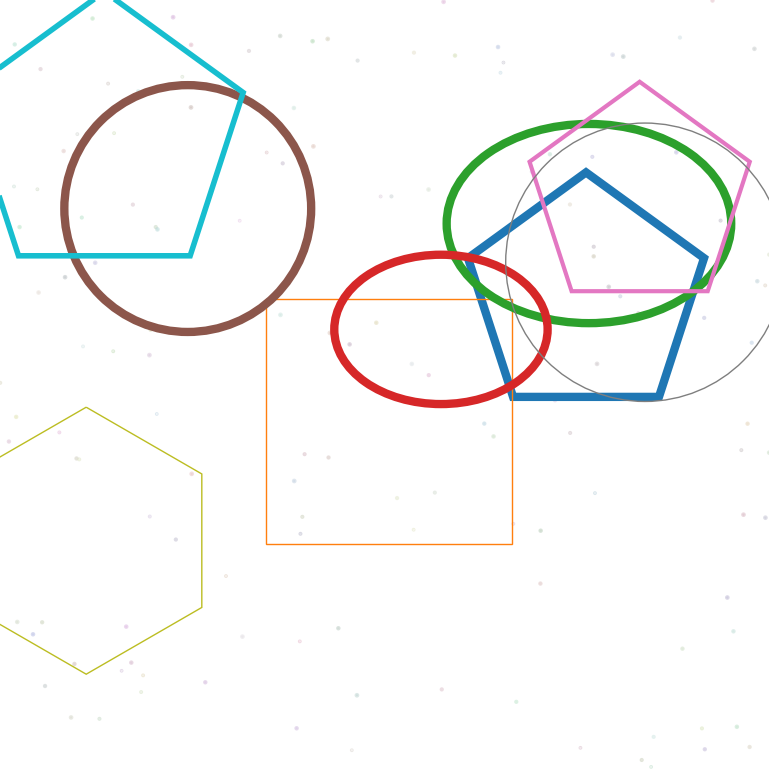[{"shape": "pentagon", "thickness": 3, "radius": 0.81, "center": [0.761, 0.615]}, {"shape": "square", "thickness": 0.5, "radius": 0.8, "center": [0.505, 0.452]}, {"shape": "oval", "thickness": 3, "radius": 0.92, "center": [0.765, 0.71]}, {"shape": "oval", "thickness": 3, "radius": 0.69, "center": [0.573, 0.572]}, {"shape": "circle", "thickness": 3, "radius": 0.8, "center": [0.244, 0.729]}, {"shape": "pentagon", "thickness": 1.5, "radius": 0.75, "center": [0.831, 0.743]}, {"shape": "circle", "thickness": 0.5, "radius": 0.9, "center": [0.838, 0.659]}, {"shape": "hexagon", "thickness": 0.5, "radius": 0.87, "center": [0.112, 0.298]}, {"shape": "pentagon", "thickness": 2, "radius": 0.95, "center": [0.135, 0.821]}]